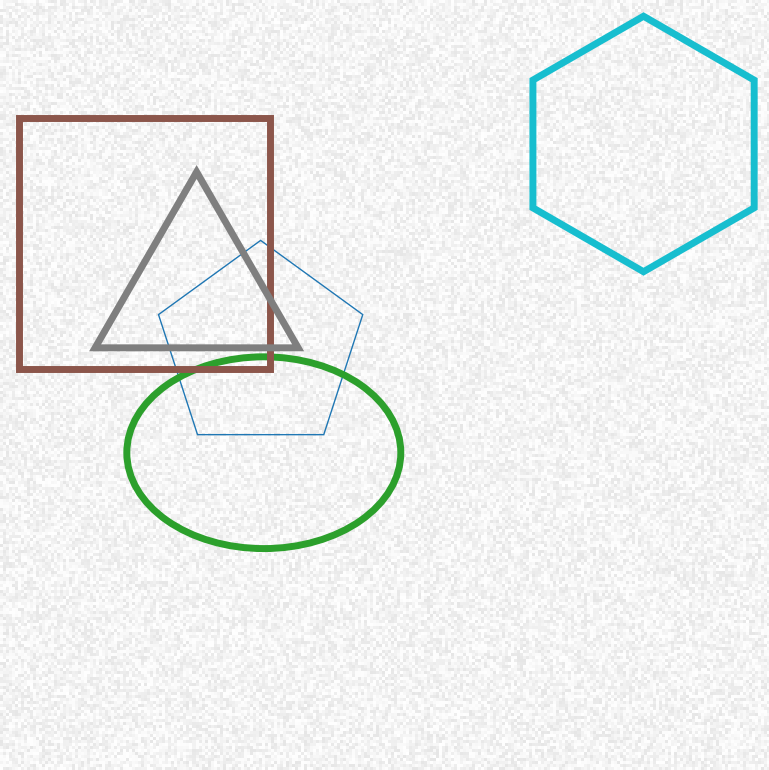[{"shape": "pentagon", "thickness": 0.5, "radius": 0.7, "center": [0.338, 0.548]}, {"shape": "oval", "thickness": 2.5, "radius": 0.89, "center": [0.343, 0.412]}, {"shape": "square", "thickness": 2.5, "radius": 0.81, "center": [0.188, 0.683]}, {"shape": "triangle", "thickness": 2.5, "radius": 0.76, "center": [0.255, 0.624]}, {"shape": "hexagon", "thickness": 2.5, "radius": 0.83, "center": [0.836, 0.813]}]